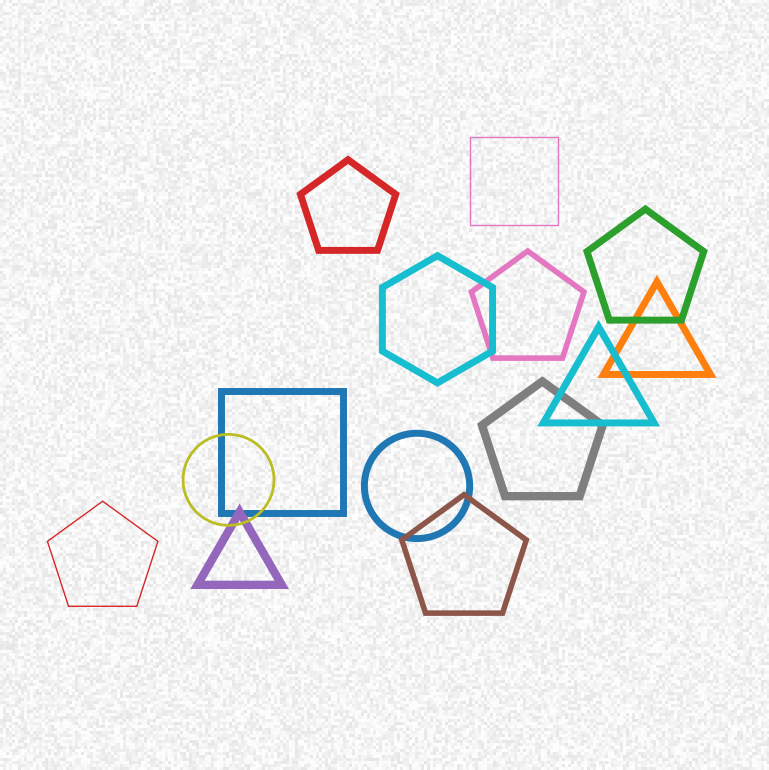[{"shape": "square", "thickness": 2.5, "radius": 0.4, "center": [0.366, 0.413]}, {"shape": "circle", "thickness": 2.5, "radius": 0.34, "center": [0.542, 0.369]}, {"shape": "triangle", "thickness": 2.5, "radius": 0.4, "center": [0.853, 0.554]}, {"shape": "pentagon", "thickness": 2.5, "radius": 0.4, "center": [0.838, 0.649]}, {"shape": "pentagon", "thickness": 0.5, "radius": 0.38, "center": [0.133, 0.274]}, {"shape": "pentagon", "thickness": 2.5, "radius": 0.33, "center": [0.452, 0.727]}, {"shape": "triangle", "thickness": 3, "radius": 0.32, "center": [0.311, 0.272]}, {"shape": "pentagon", "thickness": 2, "radius": 0.43, "center": [0.603, 0.273]}, {"shape": "square", "thickness": 0.5, "radius": 0.29, "center": [0.668, 0.765]}, {"shape": "pentagon", "thickness": 2, "radius": 0.38, "center": [0.685, 0.597]}, {"shape": "pentagon", "thickness": 3, "radius": 0.41, "center": [0.704, 0.422]}, {"shape": "circle", "thickness": 1, "radius": 0.3, "center": [0.297, 0.377]}, {"shape": "hexagon", "thickness": 2.5, "radius": 0.41, "center": [0.568, 0.585]}, {"shape": "triangle", "thickness": 2.5, "radius": 0.42, "center": [0.778, 0.492]}]